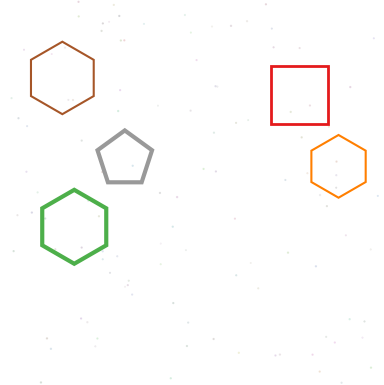[{"shape": "square", "thickness": 2, "radius": 0.37, "center": [0.778, 0.753]}, {"shape": "hexagon", "thickness": 3, "radius": 0.48, "center": [0.193, 0.411]}, {"shape": "hexagon", "thickness": 1.5, "radius": 0.41, "center": [0.879, 0.568]}, {"shape": "hexagon", "thickness": 1.5, "radius": 0.47, "center": [0.162, 0.798]}, {"shape": "pentagon", "thickness": 3, "radius": 0.37, "center": [0.324, 0.587]}]